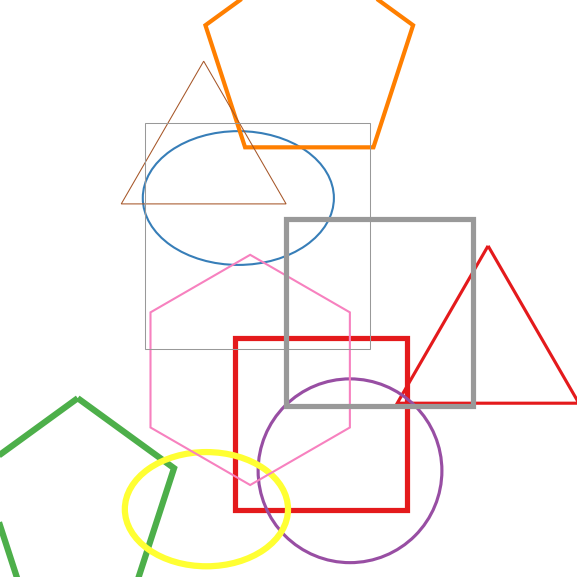[{"shape": "square", "thickness": 2.5, "radius": 0.74, "center": [0.556, 0.265]}, {"shape": "triangle", "thickness": 1.5, "radius": 0.91, "center": [0.845, 0.392]}, {"shape": "oval", "thickness": 1, "radius": 0.83, "center": [0.413, 0.656]}, {"shape": "pentagon", "thickness": 3, "radius": 0.88, "center": [0.135, 0.134]}, {"shape": "circle", "thickness": 1.5, "radius": 0.8, "center": [0.606, 0.184]}, {"shape": "pentagon", "thickness": 2, "radius": 0.95, "center": [0.536, 0.897]}, {"shape": "oval", "thickness": 3, "radius": 0.71, "center": [0.357, 0.117]}, {"shape": "triangle", "thickness": 0.5, "radius": 0.82, "center": [0.353, 0.728]}, {"shape": "hexagon", "thickness": 1, "radius": 1.0, "center": [0.433, 0.359]}, {"shape": "square", "thickness": 0.5, "radius": 0.98, "center": [0.446, 0.59]}, {"shape": "square", "thickness": 2.5, "radius": 0.81, "center": [0.657, 0.458]}]